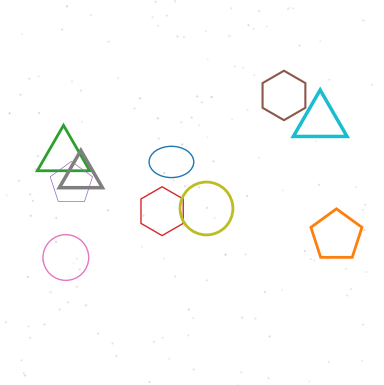[{"shape": "oval", "thickness": 1, "radius": 0.29, "center": [0.445, 0.579]}, {"shape": "pentagon", "thickness": 2, "radius": 0.35, "center": [0.874, 0.388]}, {"shape": "triangle", "thickness": 2, "radius": 0.39, "center": [0.165, 0.596]}, {"shape": "hexagon", "thickness": 1, "radius": 0.32, "center": [0.421, 0.451]}, {"shape": "pentagon", "thickness": 0.5, "radius": 0.29, "center": [0.185, 0.523]}, {"shape": "hexagon", "thickness": 1.5, "radius": 0.32, "center": [0.738, 0.752]}, {"shape": "circle", "thickness": 1, "radius": 0.3, "center": [0.171, 0.331]}, {"shape": "triangle", "thickness": 2.5, "radius": 0.32, "center": [0.21, 0.545]}, {"shape": "circle", "thickness": 2, "radius": 0.34, "center": [0.536, 0.458]}, {"shape": "triangle", "thickness": 2.5, "radius": 0.4, "center": [0.832, 0.686]}]